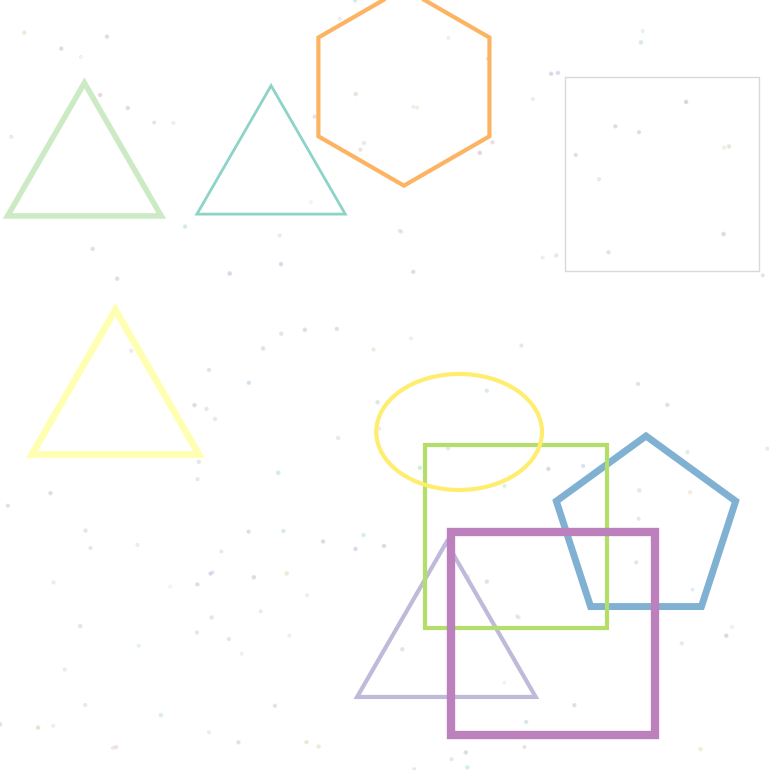[{"shape": "triangle", "thickness": 1, "radius": 0.56, "center": [0.352, 0.778]}, {"shape": "triangle", "thickness": 2.5, "radius": 0.63, "center": [0.15, 0.472]}, {"shape": "triangle", "thickness": 1.5, "radius": 0.67, "center": [0.58, 0.162]}, {"shape": "pentagon", "thickness": 2.5, "radius": 0.61, "center": [0.839, 0.311]}, {"shape": "hexagon", "thickness": 1.5, "radius": 0.64, "center": [0.525, 0.887]}, {"shape": "square", "thickness": 1.5, "radius": 0.59, "center": [0.67, 0.303]}, {"shape": "square", "thickness": 0.5, "radius": 0.63, "center": [0.86, 0.774]}, {"shape": "square", "thickness": 3, "radius": 0.66, "center": [0.718, 0.177]}, {"shape": "triangle", "thickness": 2, "radius": 0.58, "center": [0.11, 0.777]}, {"shape": "oval", "thickness": 1.5, "radius": 0.54, "center": [0.596, 0.439]}]